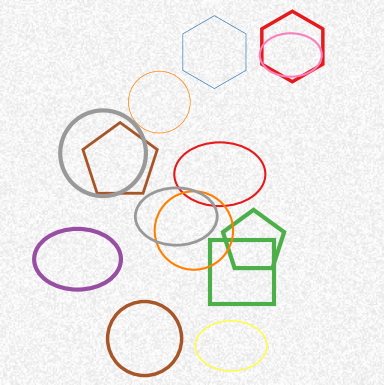[{"shape": "oval", "thickness": 1.5, "radius": 0.59, "center": [0.571, 0.547]}, {"shape": "hexagon", "thickness": 2.5, "radius": 0.46, "center": [0.759, 0.879]}, {"shape": "hexagon", "thickness": 0.5, "radius": 0.47, "center": [0.557, 0.865]}, {"shape": "pentagon", "thickness": 3, "radius": 0.42, "center": [0.659, 0.371]}, {"shape": "square", "thickness": 3, "radius": 0.41, "center": [0.629, 0.293]}, {"shape": "oval", "thickness": 3, "radius": 0.56, "center": [0.201, 0.327]}, {"shape": "circle", "thickness": 0.5, "radius": 0.4, "center": [0.414, 0.735]}, {"shape": "circle", "thickness": 1.5, "radius": 0.51, "center": [0.504, 0.401]}, {"shape": "oval", "thickness": 1, "radius": 0.46, "center": [0.6, 0.102]}, {"shape": "pentagon", "thickness": 2, "radius": 0.51, "center": [0.312, 0.58]}, {"shape": "circle", "thickness": 2.5, "radius": 0.48, "center": [0.376, 0.121]}, {"shape": "oval", "thickness": 1.5, "radius": 0.4, "center": [0.755, 0.857]}, {"shape": "circle", "thickness": 3, "radius": 0.56, "center": [0.268, 0.602]}, {"shape": "oval", "thickness": 2, "radius": 0.53, "center": [0.458, 0.438]}]